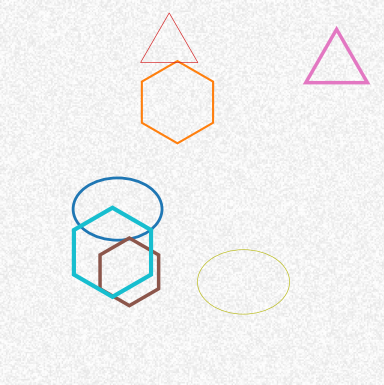[{"shape": "oval", "thickness": 2, "radius": 0.58, "center": [0.305, 0.457]}, {"shape": "hexagon", "thickness": 1.5, "radius": 0.53, "center": [0.461, 0.735]}, {"shape": "triangle", "thickness": 0.5, "radius": 0.43, "center": [0.44, 0.88]}, {"shape": "hexagon", "thickness": 2.5, "radius": 0.44, "center": [0.336, 0.294]}, {"shape": "triangle", "thickness": 2.5, "radius": 0.46, "center": [0.874, 0.832]}, {"shape": "oval", "thickness": 0.5, "radius": 0.6, "center": [0.633, 0.268]}, {"shape": "hexagon", "thickness": 3, "radius": 0.58, "center": [0.292, 0.345]}]